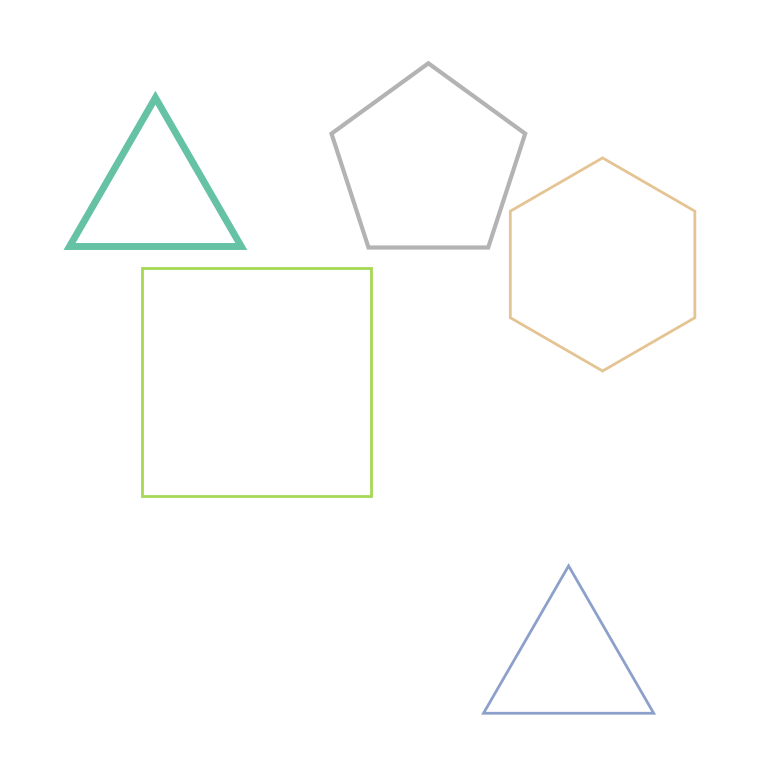[{"shape": "triangle", "thickness": 2.5, "radius": 0.64, "center": [0.202, 0.744]}, {"shape": "triangle", "thickness": 1, "radius": 0.64, "center": [0.738, 0.138]}, {"shape": "square", "thickness": 1, "radius": 0.74, "center": [0.333, 0.504]}, {"shape": "hexagon", "thickness": 1, "radius": 0.69, "center": [0.783, 0.657]}, {"shape": "pentagon", "thickness": 1.5, "radius": 0.66, "center": [0.556, 0.786]}]